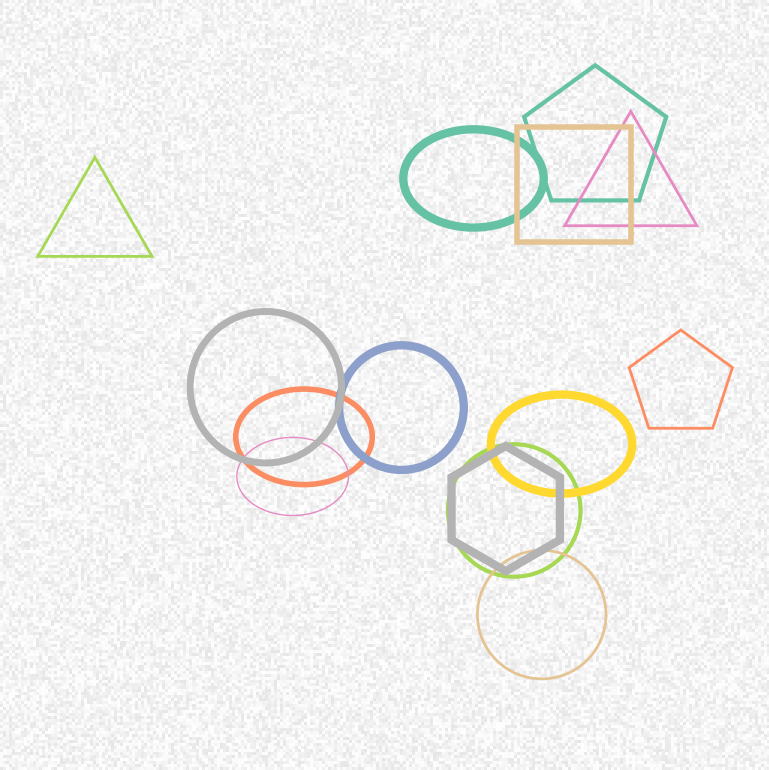[{"shape": "pentagon", "thickness": 1.5, "radius": 0.49, "center": [0.773, 0.818]}, {"shape": "oval", "thickness": 3, "radius": 0.46, "center": [0.615, 0.768]}, {"shape": "oval", "thickness": 2, "radius": 0.44, "center": [0.395, 0.433]}, {"shape": "pentagon", "thickness": 1, "radius": 0.35, "center": [0.884, 0.501]}, {"shape": "circle", "thickness": 3, "radius": 0.4, "center": [0.521, 0.471]}, {"shape": "oval", "thickness": 0.5, "radius": 0.36, "center": [0.38, 0.381]}, {"shape": "triangle", "thickness": 1, "radius": 0.5, "center": [0.819, 0.756]}, {"shape": "circle", "thickness": 1.5, "radius": 0.43, "center": [0.668, 0.337]}, {"shape": "triangle", "thickness": 1, "radius": 0.43, "center": [0.123, 0.71]}, {"shape": "oval", "thickness": 3, "radius": 0.46, "center": [0.729, 0.423]}, {"shape": "circle", "thickness": 1, "radius": 0.42, "center": [0.704, 0.202]}, {"shape": "square", "thickness": 2, "radius": 0.37, "center": [0.745, 0.76]}, {"shape": "hexagon", "thickness": 3, "radius": 0.41, "center": [0.657, 0.34]}, {"shape": "circle", "thickness": 2.5, "radius": 0.49, "center": [0.345, 0.497]}]